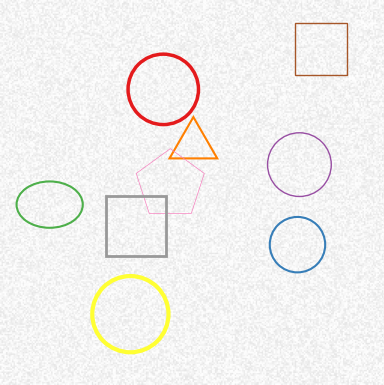[{"shape": "circle", "thickness": 2.5, "radius": 0.46, "center": [0.424, 0.768]}, {"shape": "circle", "thickness": 1.5, "radius": 0.36, "center": [0.773, 0.365]}, {"shape": "oval", "thickness": 1.5, "radius": 0.43, "center": [0.129, 0.469]}, {"shape": "circle", "thickness": 1, "radius": 0.41, "center": [0.778, 0.572]}, {"shape": "triangle", "thickness": 1.5, "radius": 0.36, "center": [0.502, 0.624]}, {"shape": "circle", "thickness": 3, "radius": 0.49, "center": [0.339, 0.184]}, {"shape": "square", "thickness": 1, "radius": 0.34, "center": [0.835, 0.874]}, {"shape": "pentagon", "thickness": 0.5, "radius": 0.46, "center": [0.442, 0.521]}, {"shape": "square", "thickness": 2, "radius": 0.39, "center": [0.354, 0.414]}]